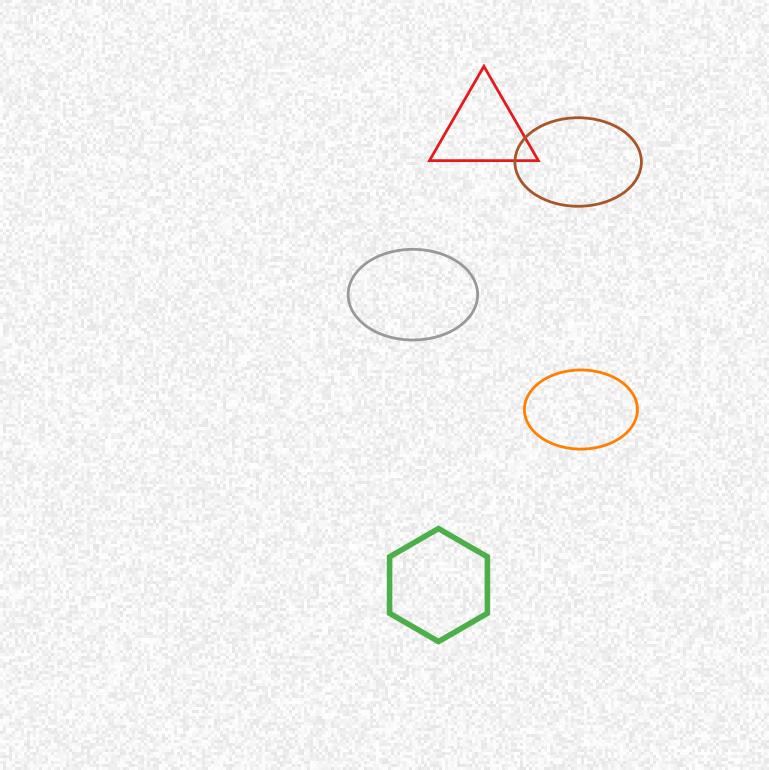[{"shape": "triangle", "thickness": 1, "radius": 0.41, "center": [0.628, 0.832]}, {"shape": "hexagon", "thickness": 2, "radius": 0.37, "center": [0.569, 0.24]}, {"shape": "oval", "thickness": 1, "radius": 0.37, "center": [0.754, 0.468]}, {"shape": "oval", "thickness": 1, "radius": 0.41, "center": [0.751, 0.79]}, {"shape": "oval", "thickness": 1, "radius": 0.42, "center": [0.536, 0.617]}]